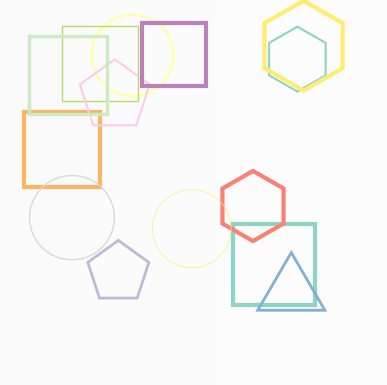[{"shape": "square", "thickness": 3, "radius": 0.53, "center": [0.707, 0.313]}, {"shape": "hexagon", "thickness": 1.5, "radius": 0.42, "center": [0.767, 0.846]}, {"shape": "circle", "thickness": 2, "radius": 0.53, "center": [0.342, 0.856]}, {"shape": "pentagon", "thickness": 2, "radius": 0.41, "center": [0.305, 0.293]}, {"shape": "hexagon", "thickness": 3, "radius": 0.46, "center": [0.653, 0.465]}, {"shape": "triangle", "thickness": 2, "radius": 0.5, "center": [0.752, 0.244]}, {"shape": "square", "thickness": 3, "radius": 0.48, "center": [0.16, 0.612]}, {"shape": "square", "thickness": 1, "radius": 0.49, "center": [0.258, 0.836]}, {"shape": "pentagon", "thickness": 1.5, "radius": 0.47, "center": [0.296, 0.751]}, {"shape": "circle", "thickness": 1, "radius": 0.55, "center": [0.186, 0.435]}, {"shape": "square", "thickness": 3, "radius": 0.41, "center": [0.449, 0.859]}, {"shape": "square", "thickness": 2.5, "radius": 0.5, "center": [0.177, 0.806]}, {"shape": "circle", "thickness": 0.5, "radius": 0.51, "center": [0.495, 0.406]}, {"shape": "hexagon", "thickness": 3, "radius": 0.58, "center": [0.783, 0.881]}]